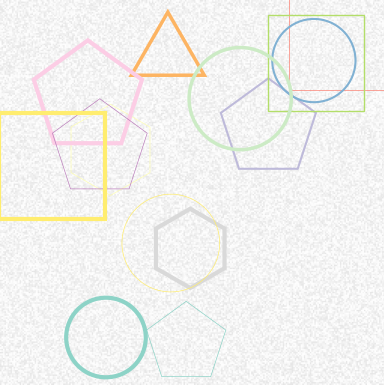[{"shape": "pentagon", "thickness": 0.5, "radius": 0.54, "center": [0.484, 0.109]}, {"shape": "circle", "thickness": 3, "radius": 0.52, "center": [0.275, 0.123]}, {"shape": "hexagon", "thickness": 0.5, "radius": 0.59, "center": [0.287, 0.611]}, {"shape": "pentagon", "thickness": 1.5, "radius": 0.65, "center": [0.697, 0.667]}, {"shape": "square", "thickness": 0.5, "radius": 0.66, "center": [0.883, 0.897]}, {"shape": "circle", "thickness": 1.5, "radius": 0.54, "center": [0.815, 0.843]}, {"shape": "triangle", "thickness": 2.5, "radius": 0.55, "center": [0.436, 0.859]}, {"shape": "square", "thickness": 1, "radius": 0.62, "center": [0.82, 0.836]}, {"shape": "pentagon", "thickness": 3, "radius": 0.74, "center": [0.228, 0.748]}, {"shape": "hexagon", "thickness": 3, "radius": 0.51, "center": [0.494, 0.355]}, {"shape": "pentagon", "thickness": 0.5, "radius": 0.65, "center": [0.259, 0.614]}, {"shape": "circle", "thickness": 2.5, "radius": 0.66, "center": [0.624, 0.744]}, {"shape": "circle", "thickness": 0.5, "radius": 0.63, "center": [0.444, 0.369]}, {"shape": "square", "thickness": 3, "radius": 0.69, "center": [0.136, 0.569]}]